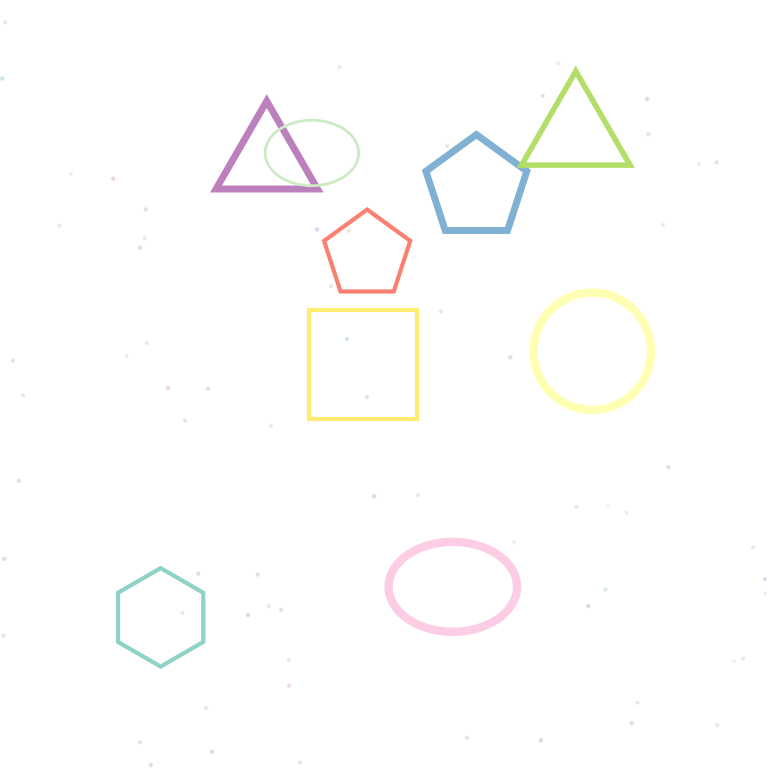[{"shape": "hexagon", "thickness": 1.5, "radius": 0.32, "center": [0.209, 0.198]}, {"shape": "circle", "thickness": 3, "radius": 0.38, "center": [0.769, 0.544]}, {"shape": "pentagon", "thickness": 1.5, "radius": 0.29, "center": [0.477, 0.669]}, {"shape": "pentagon", "thickness": 2.5, "radius": 0.34, "center": [0.619, 0.756]}, {"shape": "triangle", "thickness": 2, "radius": 0.41, "center": [0.748, 0.826]}, {"shape": "oval", "thickness": 3, "radius": 0.42, "center": [0.588, 0.238]}, {"shape": "triangle", "thickness": 2.5, "radius": 0.38, "center": [0.346, 0.793]}, {"shape": "oval", "thickness": 1, "radius": 0.3, "center": [0.405, 0.801]}, {"shape": "square", "thickness": 1.5, "radius": 0.35, "center": [0.472, 0.527]}]